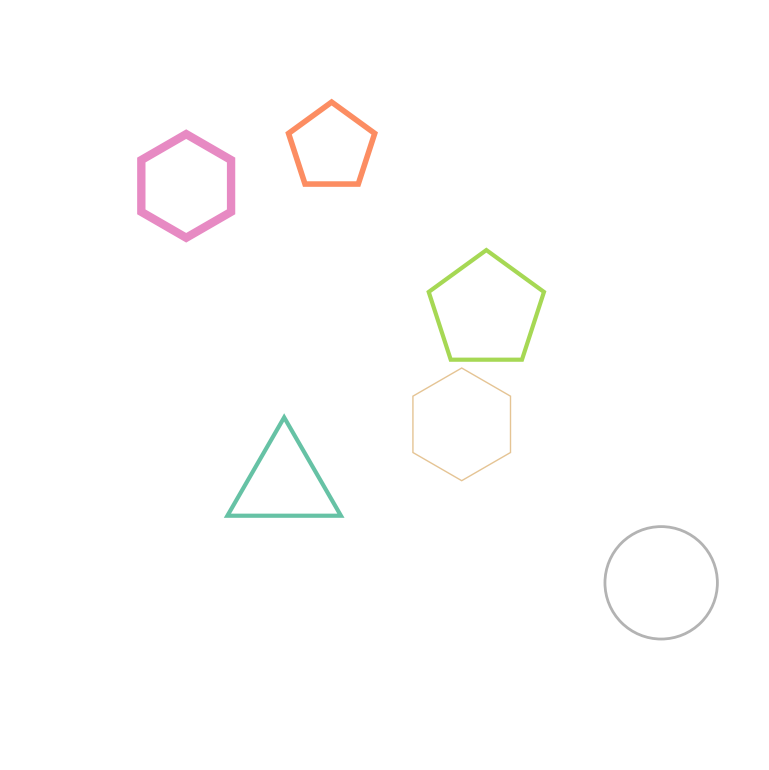[{"shape": "triangle", "thickness": 1.5, "radius": 0.43, "center": [0.369, 0.373]}, {"shape": "pentagon", "thickness": 2, "radius": 0.29, "center": [0.431, 0.809]}, {"shape": "hexagon", "thickness": 3, "radius": 0.34, "center": [0.242, 0.759]}, {"shape": "pentagon", "thickness": 1.5, "radius": 0.39, "center": [0.632, 0.597]}, {"shape": "hexagon", "thickness": 0.5, "radius": 0.37, "center": [0.6, 0.449]}, {"shape": "circle", "thickness": 1, "radius": 0.37, "center": [0.859, 0.243]}]